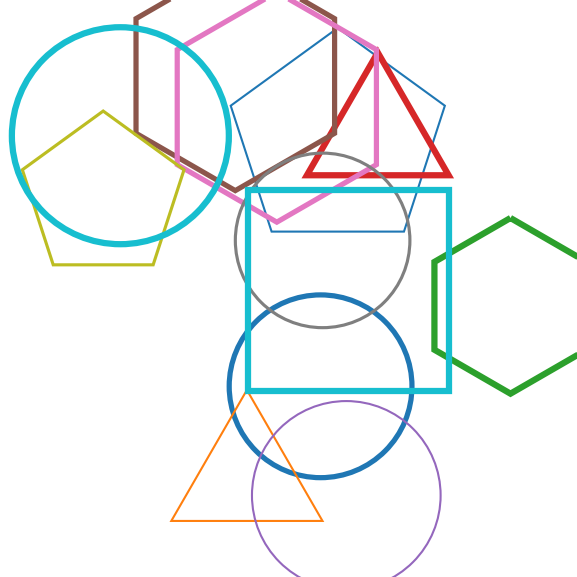[{"shape": "pentagon", "thickness": 1, "radius": 0.97, "center": [0.585, 0.756]}, {"shape": "circle", "thickness": 2.5, "radius": 0.79, "center": [0.555, 0.33]}, {"shape": "triangle", "thickness": 1, "radius": 0.76, "center": [0.428, 0.173]}, {"shape": "hexagon", "thickness": 3, "radius": 0.76, "center": [0.884, 0.47]}, {"shape": "triangle", "thickness": 3, "radius": 0.71, "center": [0.654, 0.766]}, {"shape": "circle", "thickness": 1, "radius": 0.82, "center": [0.6, 0.141]}, {"shape": "hexagon", "thickness": 2.5, "radius": 0.99, "center": [0.407, 0.868]}, {"shape": "hexagon", "thickness": 2.5, "radius": 1.0, "center": [0.479, 0.814]}, {"shape": "circle", "thickness": 1.5, "radius": 0.76, "center": [0.559, 0.583]}, {"shape": "pentagon", "thickness": 1.5, "radius": 0.74, "center": [0.179, 0.66]}, {"shape": "square", "thickness": 3, "radius": 0.87, "center": [0.604, 0.496]}, {"shape": "circle", "thickness": 3, "radius": 0.94, "center": [0.208, 0.764]}]